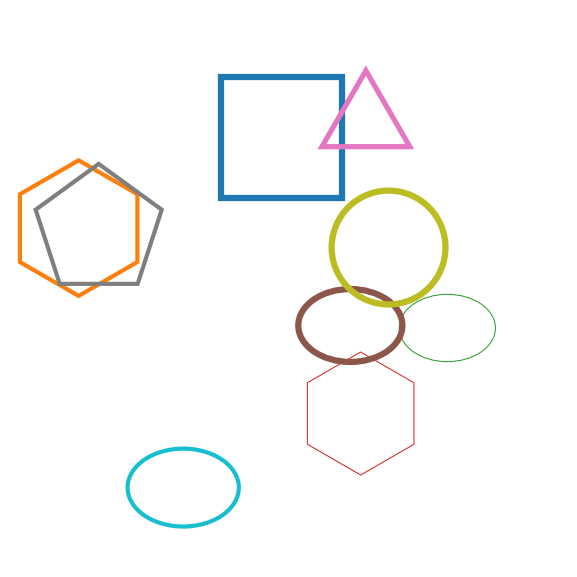[{"shape": "square", "thickness": 3, "radius": 0.52, "center": [0.487, 0.762]}, {"shape": "hexagon", "thickness": 2, "radius": 0.59, "center": [0.136, 0.604]}, {"shape": "oval", "thickness": 0.5, "radius": 0.42, "center": [0.775, 0.431]}, {"shape": "hexagon", "thickness": 0.5, "radius": 0.53, "center": [0.625, 0.283]}, {"shape": "oval", "thickness": 3, "radius": 0.45, "center": [0.607, 0.436]}, {"shape": "triangle", "thickness": 2.5, "radius": 0.44, "center": [0.634, 0.789]}, {"shape": "pentagon", "thickness": 2, "radius": 0.57, "center": [0.171, 0.6]}, {"shape": "circle", "thickness": 3, "radius": 0.49, "center": [0.673, 0.571]}, {"shape": "oval", "thickness": 2, "radius": 0.48, "center": [0.317, 0.155]}]